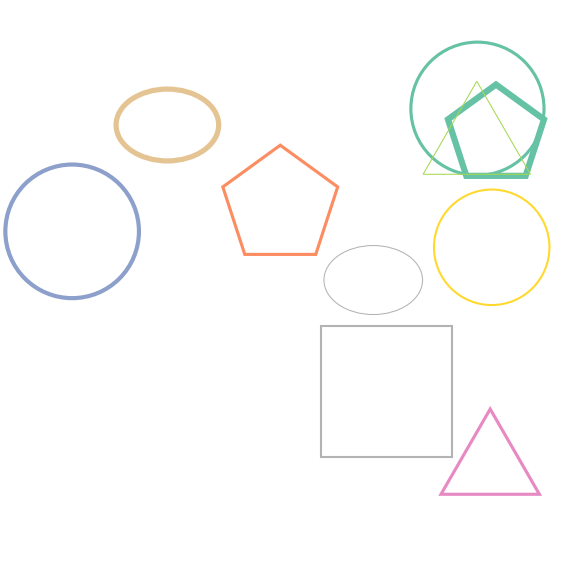[{"shape": "circle", "thickness": 1.5, "radius": 0.58, "center": [0.827, 0.811]}, {"shape": "pentagon", "thickness": 3, "radius": 0.44, "center": [0.859, 0.765]}, {"shape": "pentagon", "thickness": 1.5, "radius": 0.52, "center": [0.485, 0.643]}, {"shape": "circle", "thickness": 2, "radius": 0.58, "center": [0.125, 0.599]}, {"shape": "triangle", "thickness": 1.5, "radius": 0.49, "center": [0.849, 0.192]}, {"shape": "triangle", "thickness": 0.5, "radius": 0.54, "center": [0.826, 0.751]}, {"shape": "circle", "thickness": 1, "radius": 0.5, "center": [0.851, 0.571]}, {"shape": "oval", "thickness": 2.5, "radius": 0.44, "center": [0.29, 0.783]}, {"shape": "square", "thickness": 1, "radius": 0.56, "center": [0.669, 0.321]}, {"shape": "oval", "thickness": 0.5, "radius": 0.43, "center": [0.646, 0.514]}]